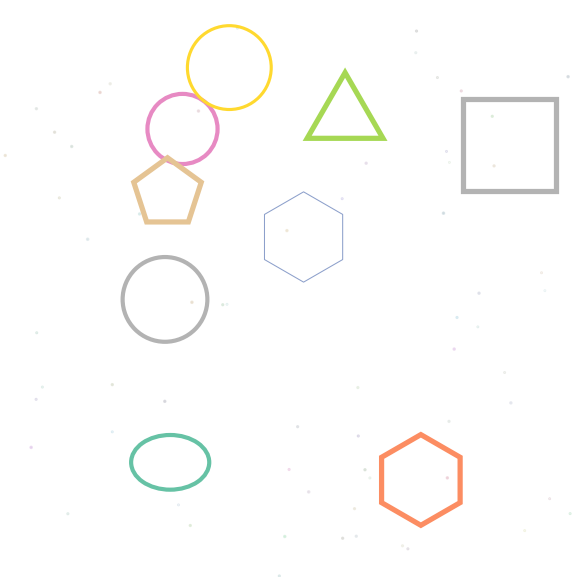[{"shape": "oval", "thickness": 2, "radius": 0.34, "center": [0.295, 0.199]}, {"shape": "hexagon", "thickness": 2.5, "radius": 0.39, "center": [0.729, 0.168]}, {"shape": "hexagon", "thickness": 0.5, "radius": 0.39, "center": [0.526, 0.589]}, {"shape": "circle", "thickness": 2, "radius": 0.3, "center": [0.316, 0.776]}, {"shape": "triangle", "thickness": 2.5, "radius": 0.38, "center": [0.598, 0.798]}, {"shape": "circle", "thickness": 1.5, "radius": 0.36, "center": [0.397, 0.882]}, {"shape": "pentagon", "thickness": 2.5, "radius": 0.31, "center": [0.29, 0.665]}, {"shape": "square", "thickness": 2.5, "radius": 0.4, "center": [0.882, 0.748]}, {"shape": "circle", "thickness": 2, "radius": 0.37, "center": [0.286, 0.481]}]